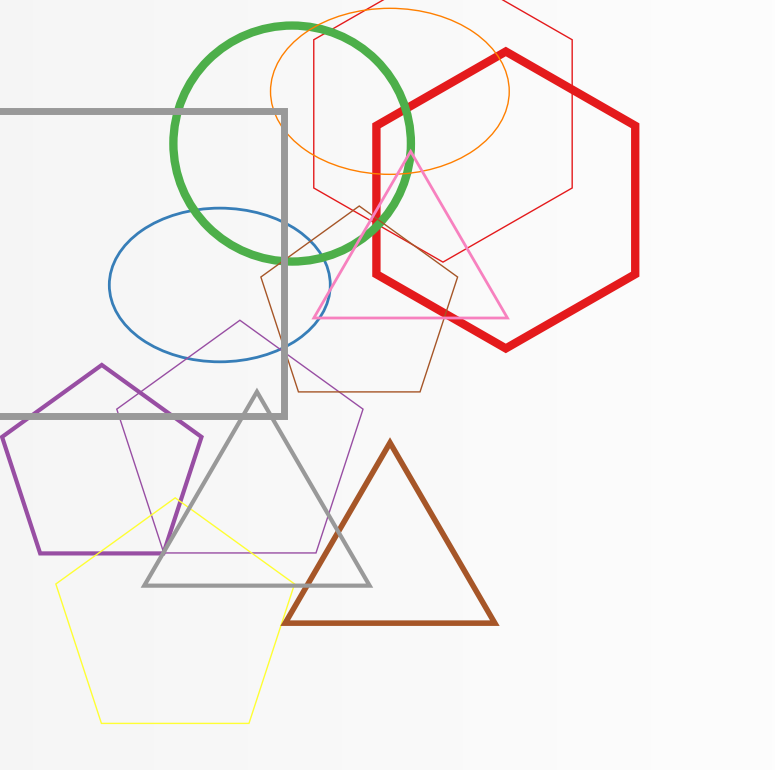[{"shape": "hexagon", "thickness": 0.5, "radius": 0.96, "center": [0.572, 0.852]}, {"shape": "hexagon", "thickness": 3, "radius": 0.96, "center": [0.653, 0.74]}, {"shape": "oval", "thickness": 1, "radius": 0.71, "center": [0.284, 0.63]}, {"shape": "circle", "thickness": 3, "radius": 0.77, "center": [0.377, 0.814]}, {"shape": "pentagon", "thickness": 1.5, "radius": 0.68, "center": [0.131, 0.391]}, {"shape": "pentagon", "thickness": 0.5, "radius": 0.84, "center": [0.31, 0.417]}, {"shape": "oval", "thickness": 0.5, "radius": 0.77, "center": [0.503, 0.881]}, {"shape": "pentagon", "thickness": 0.5, "radius": 0.81, "center": [0.226, 0.192]}, {"shape": "pentagon", "thickness": 0.5, "radius": 0.67, "center": [0.464, 0.599]}, {"shape": "triangle", "thickness": 2, "radius": 0.78, "center": [0.503, 0.269]}, {"shape": "triangle", "thickness": 1, "radius": 0.72, "center": [0.53, 0.659]}, {"shape": "triangle", "thickness": 1.5, "radius": 0.84, "center": [0.332, 0.323]}, {"shape": "square", "thickness": 2.5, "radius": 0.99, "center": [0.168, 0.658]}]